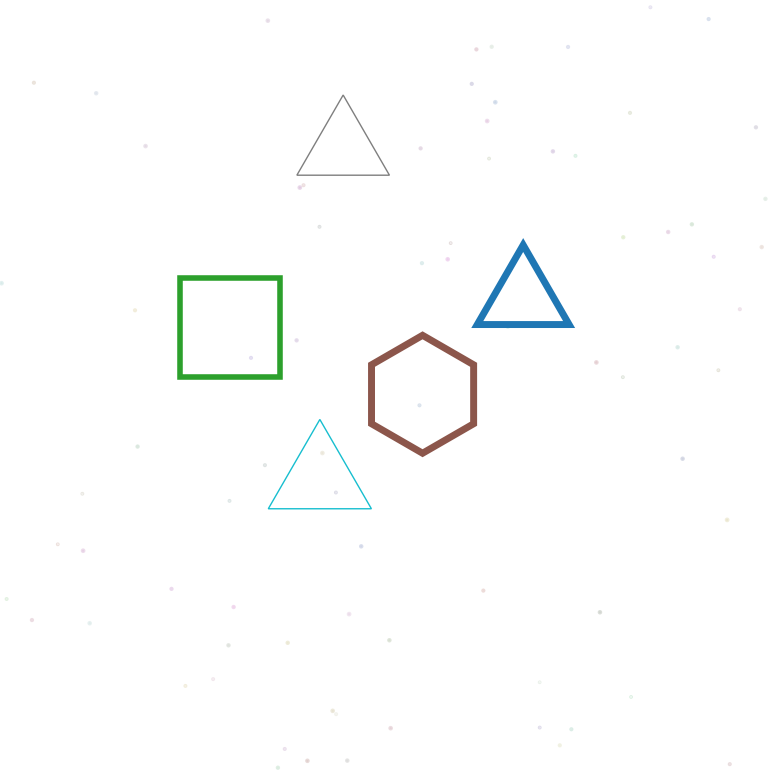[{"shape": "triangle", "thickness": 2.5, "radius": 0.34, "center": [0.679, 0.613]}, {"shape": "square", "thickness": 2, "radius": 0.32, "center": [0.299, 0.575]}, {"shape": "hexagon", "thickness": 2.5, "radius": 0.38, "center": [0.549, 0.488]}, {"shape": "triangle", "thickness": 0.5, "radius": 0.35, "center": [0.446, 0.807]}, {"shape": "triangle", "thickness": 0.5, "radius": 0.39, "center": [0.415, 0.378]}]